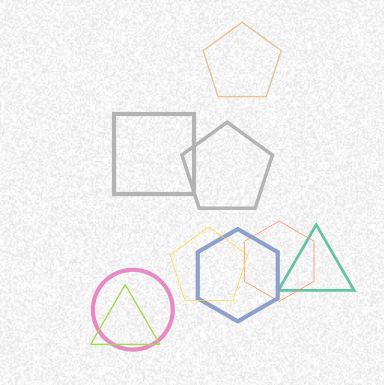[{"shape": "triangle", "thickness": 2, "radius": 0.57, "center": [0.821, 0.303]}, {"shape": "hexagon", "thickness": 0.5, "radius": 0.52, "center": [0.725, 0.321]}, {"shape": "hexagon", "thickness": 3, "radius": 0.6, "center": [0.618, 0.285]}, {"shape": "circle", "thickness": 3, "radius": 0.52, "center": [0.345, 0.196]}, {"shape": "triangle", "thickness": 1, "radius": 0.52, "center": [0.325, 0.157]}, {"shape": "pentagon", "thickness": 0.5, "radius": 0.53, "center": [0.543, 0.305]}, {"shape": "pentagon", "thickness": 1, "radius": 0.53, "center": [0.629, 0.835]}, {"shape": "pentagon", "thickness": 2.5, "radius": 0.62, "center": [0.59, 0.559]}, {"shape": "square", "thickness": 3, "radius": 0.52, "center": [0.4, 0.601]}]